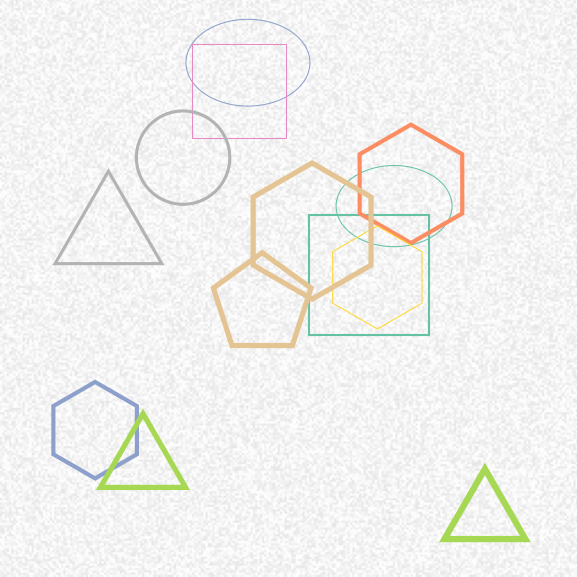[{"shape": "oval", "thickness": 0.5, "radius": 0.5, "center": [0.682, 0.642]}, {"shape": "square", "thickness": 1, "radius": 0.52, "center": [0.639, 0.523]}, {"shape": "hexagon", "thickness": 2, "radius": 0.51, "center": [0.712, 0.681]}, {"shape": "hexagon", "thickness": 2, "radius": 0.42, "center": [0.165, 0.254]}, {"shape": "oval", "thickness": 0.5, "radius": 0.54, "center": [0.429, 0.891]}, {"shape": "square", "thickness": 0.5, "radius": 0.41, "center": [0.413, 0.841]}, {"shape": "triangle", "thickness": 2.5, "radius": 0.43, "center": [0.248, 0.198]}, {"shape": "triangle", "thickness": 3, "radius": 0.4, "center": [0.84, 0.106]}, {"shape": "hexagon", "thickness": 0.5, "radius": 0.45, "center": [0.653, 0.519]}, {"shape": "pentagon", "thickness": 2.5, "radius": 0.44, "center": [0.454, 0.473]}, {"shape": "hexagon", "thickness": 2.5, "radius": 0.59, "center": [0.54, 0.599]}, {"shape": "triangle", "thickness": 1.5, "radius": 0.53, "center": [0.188, 0.596]}, {"shape": "circle", "thickness": 1.5, "radius": 0.4, "center": [0.317, 0.726]}]